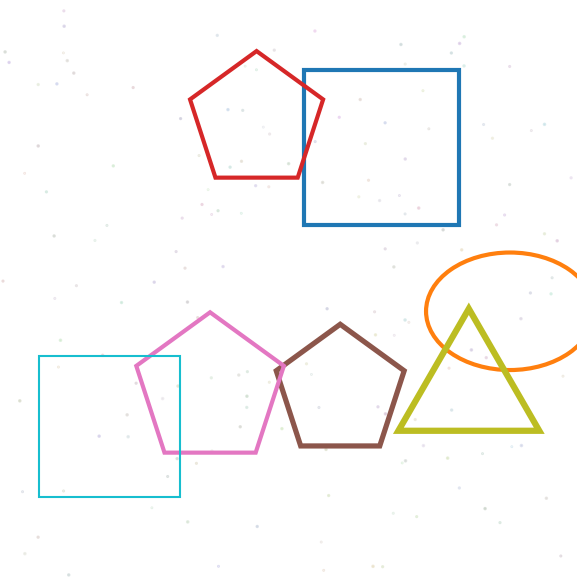[{"shape": "square", "thickness": 2, "radius": 0.67, "center": [0.661, 0.743]}, {"shape": "oval", "thickness": 2, "radius": 0.73, "center": [0.883, 0.46]}, {"shape": "pentagon", "thickness": 2, "radius": 0.61, "center": [0.444, 0.79]}, {"shape": "pentagon", "thickness": 2.5, "radius": 0.58, "center": [0.589, 0.321]}, {"shape": "pentagon", "thickness": 2, "radius": 0.67, "center": [0.364, 0.324]}, {"shape": "triangle", "thickness": 3, "radius": 0.7, "center": [0.812, 0.324]}, {"shape": "square", "thickness": 1, "radius": 0.61, "center": [0.189, 0.261]}]